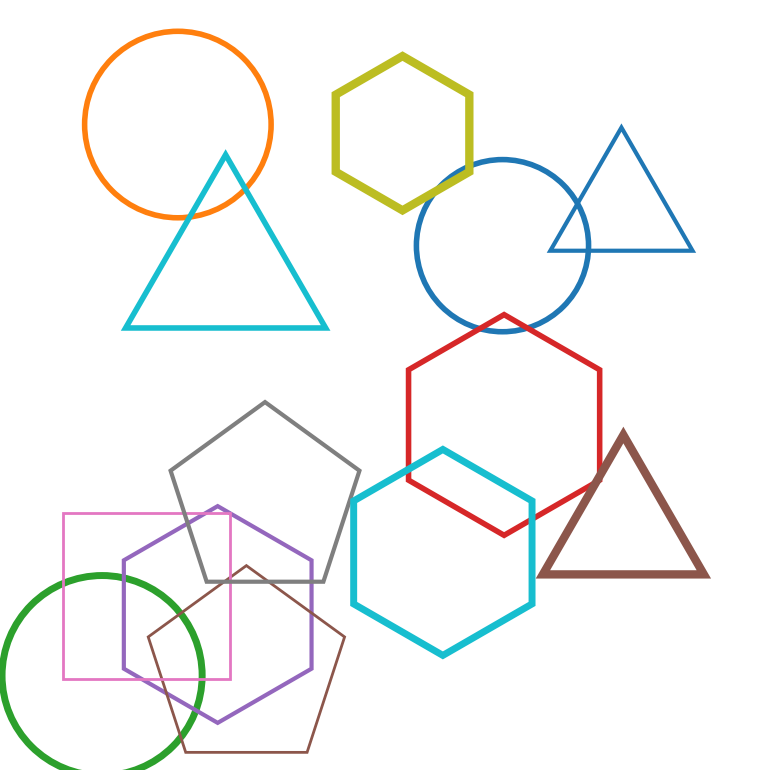[{"shape": "circle", "thickness": 2, "radius": 0.56, "center": [0.653, 0.681]}, {"shape": "triangle", "thickness": 1.5, "radius": 0.53, "center": [0.807, 0.728]}, {"shape": "circle", "thickness": 2, "radius": 0.61, "center": [0.231, 0.838]}, {"shape": "circle", "thickness": 2.5, "radius": 0.65, "center": [0.133, 0.123]}, {"shape": "hexagon", "thickness": 2, "radius": 0.72, "center": [0.655, 0.448]}, {"shape": "hexagon", "thickness": 1.5, "radius": 0.7, "center": [0.283, 0.202]}, {"shape": "triangle", "thickness": 3, "radius": 0.6, "center": [0.81, 0.314]}, {"shape": "pentagon", "thickness": 1, "radius": 0.67, "center": [0.32, 0.131]}, {"shape": "square", "thickness": 1, "radius": 0.54, "center": [0.19, 0.226]}, {"shape": "pentagon", "thickness": 1.5, "radius": 0.64, "center": [0.344, 0.349]}, {"shape": "hexagon", "thickness": 3, "radius": 0.5, "center": [0.523, 0.827]}, {"shape": "hexagon", "thickness": 2.5, "radius": 0.67, "center": [0.575, 0.283]}, {"shape": "triangle", "thickness": 2, "radius": 0.75, "center": [0.293, 0.649]}]